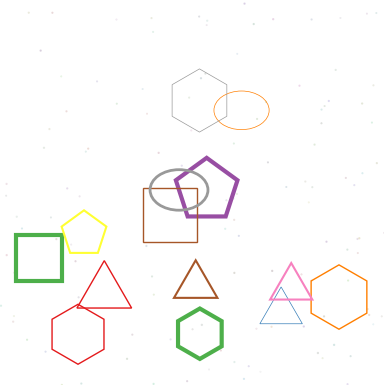[{"shape": "hexagon", "thickness": 1, "radius": 0.39, "center": [0.203, 0.132]}, {"shape": "triangle", "thickness": 1, "radius": 0.41, "center": [0.271, 0.241]}, {"shape": "triangle", "thickness": 0.5, "radius": 0.32, "center": [0.73, 0.191]}, {"shape": "hexagon", "thickness": 3, "radius": 0.33, "center": [0.519, 0.133]}, {"shape": "square", "thickness": 3, "radius": 0.3, "center": [0.103, 0.33]}, {"shape": "pentagon", "thickness": 3, "radius": 0.42, "center": [0.537, 0.506]}, {"shape": "hexagon", "thickness": 1, "radius": 0.42, "center": [0.88, 0.228]}, {"shape": "oval", "thickness": 0.5, "radius": 0.36, "center": [0.627, 0.713]}, {"shape": "pentagon", "thickness": 1.5, "radius": 0.31, "center": [0.218, 0.393]}, {"shape": "triangle", "thickness": 1.5, "radius": 0.33, "center": [0.508, 0.259]}, {"shape": "square", "thickness": 1, "radius": 0.35, "center": [0.443, 0.442]}, {"shape": "triangle", "thickness": 1.5, "radius": 0.32, "center": [0.756, 0.254]}, {"shape": "hexagon", "thickness": 0.5, "radius": 0.41, "center": [0.518, 0.739]}, {"shape": "oval", "thickness": 2, "radius": 0.38, "center": [0.465, 0.507]}]